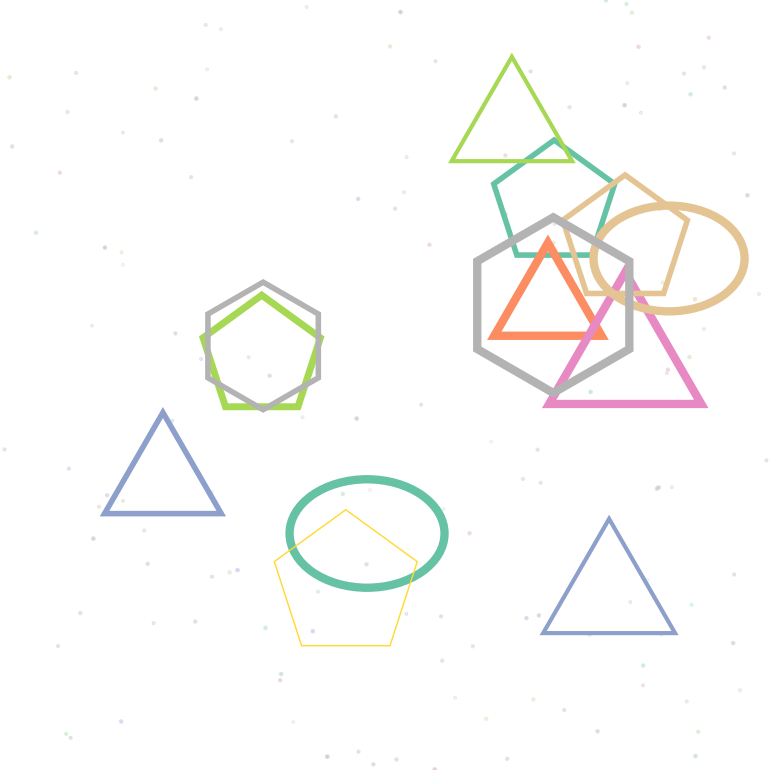[{"shape": "oval", "thickness": 3, "radius": 0.5, "center": [0.477, 0.307]}, {"shape": "pentagon", "thickness": 2, "radius": 0.41, "center": [0.72, 0.736]}, {"shape": "triangle", "thickness": 3, "radius": 0.4, "center": [0.712, 0.604]}, {"shape": "triangle", "thickness": 1.5, "radius": 0.49, "center": [0.791, 0.227]}, {"shape": "triangle", "thickness": 2, "radius": 0.44, "center": [0.212, 0.377]}, {"shape": "triangle", "thickness": 3, "radius": 0.57, "center": [0.812, 0.532]}, {"shape": "triangle", "thickness": 1.5, "radius": 0.45, "center": [0.665, 0.836]}, {"shape": "pentagon", "thickness": 2.5, "radius": 0.4, "center": [0.34, 0.537]}, {"shape": "pentagon", "thickness": 0.5, "radius": 0.49, "center": [0.449, 0.24]}, {"shape": "pentagon", "thickness": 2, "radius": 0.43, "center": [0.812, 0.688]}, {"shape": "oval", "thickness": 3, "radius": 0.49, "center": [0.869, 0.664]}, {"shape": "hexagon", "thickness": 3, "radius": 0.57, "center": [0.719, 0.604]}, {"shape": "hexagon", "thickness": 2, "radius": 0.41, "center": [0.342, 0.551]}]